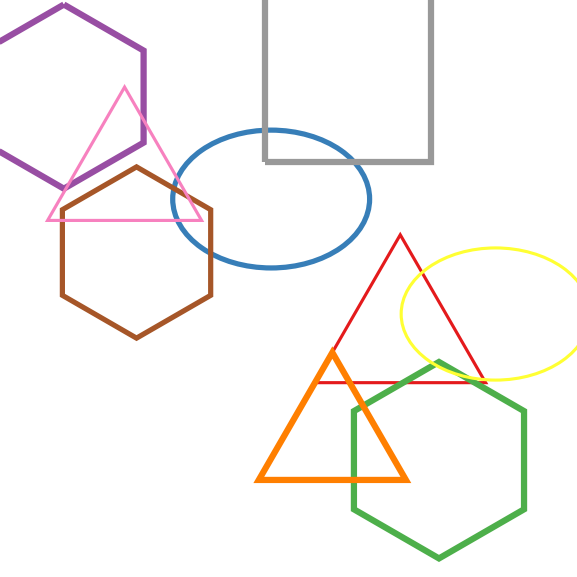[{"shape": "triangle", "thickness": 1.5, "radius": 0.85, "center": [0.693, 0.422]}, {"shape": "oval", "thickness": 2.5, "radius": 0.85, "center": [0.47, 0.654]}, {"shape": "hexagon", "thickness": 3, "radius": 0.85, "center": [0.76, 0.202]}, {"shape": "hexagon", "thickness": 3, "radius": 0.8, "center": [0.111, 0.832]}, {"shape": "triangle", "thickness": 3, "radius": 0.74, "center": [0.575, 0.242]}, {"shape": "oval", "thickness": 1.5, "radius": 0.82, "center": [0.858, 0.455]}, {"shape": "hexagon", "thickness": 2.5, "radius": 0.74, "center": [0.236, 0.562]}, {"shape": "triangle", "thickness": 1.5, "radius": 0.77, "center": [0.216, 0.694]}, {"shape": "square", "thickness": 3, "radius": 0.71, "center": [0.603, 0.861]}]